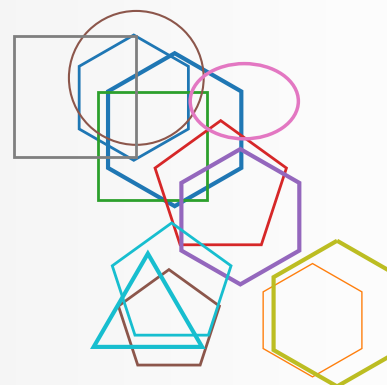[{"shape": "hexagon", "thickness": 2, "radius": 0.81, "center": [0.345, 0.746]}, {"shape": "hexagon", "thickness": 3, "radius": 0.99, "center": [0.451, 0.663]}, {"shape": "hexagon", "thickness": 1, "radius": 0.74, "center": [0.807, 0.168]}, {"shape": "square", "thickness": 2, "radius": 0.7, "center": [0.393, 0.621]}, {"shape": "pentagon", "thickness": 2, "radius": 0.89, "center": [0.57, 0.508]}, {"shape": "hexagon", "thickness": 3, "radius": 0.88, "center": [0.62, 0.437]}, {"shape": "circle", "thickness": 1.5, "radius": 0.87, "center": [0.352, 0.798]}, {"shape": "pentagon", "thickness": 2, "radius": 0.69, "center": [0.436, 0.163]}, {"shape": "oval", "thickness": 2.5, "radius": 0.7, "center": [0.63, 0.737]}, {"shape": "square", "thickness": 2, "radius": 0.79, "center": [0.193, 0.748]}, {"shape": "hexagon", "thickness": 3, "radius": 0.95, "center": [0.87, 0.186]}, {"shape": "pentagon", "thickness": 2, "radius": 0.81, "center": [0.443, 0.26]}, {"shape": "triangle", "thickness": 3, "radius": 0.81, "center": [0.382, 0.18]}]